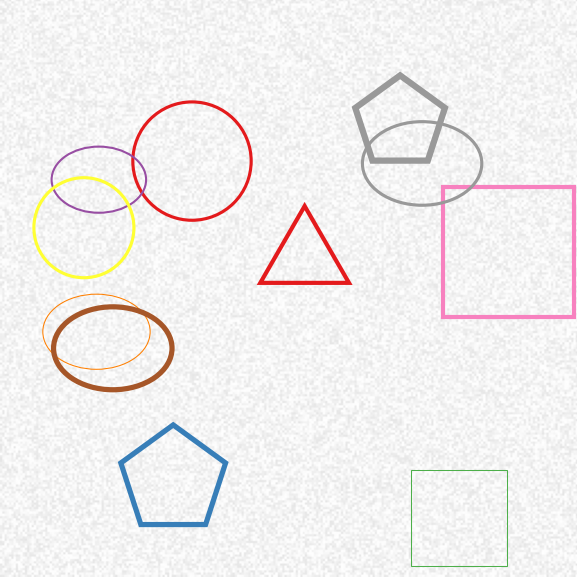[{"shape": "triangle", "thickness": 2, "radius": 0.44, "center": [0.528, 0.554]}, {"shape": "circle", "thickness": 1.5, "radius": 0.51, "center": [0.332, 0.72]}, {"shape": "pentagon", "thickness": 2.5, "radius": 0.48, "center": [0.3, 0.168]}, {"shape": "square", "thickness": 0.5, "radius": 0.42, "center": [0.794, 0.103]}, {"shape": "oval", "thickness": 1, "radius": 0.41, "center": [0.171, 0.688]}, {"shape": "oval", "thickness": 0.5, "radius": 0.46, "center": [0.167, 0.425]}, {"shape": "circle", "thickness": 1.5, "radius": 0.43, "center": [0.145, 0.605]}, {"shape": "oval", "thickness": 2.5, "radius": 0.51, "center": [0.195, 0.396]}, {"shape": "square", "thickness": 2, "radius": 0.56, "center": [0.881, 0.562]}, {"shape": "oval", "thickness": 1.5, "radius": 0.52, "center": [0.731, 0.716]}, {"shape": "pentagon", "thickness": 3, "radius": 0.41, "center": [0.693, 0.787]}]